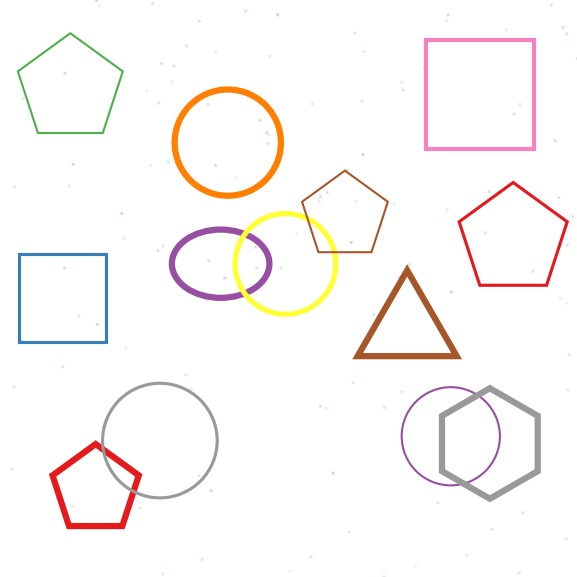[{"shape": "pentagon", "thickness": 3, "radius": 0.39, "center": [0.166, 0.152]}, {"shape": "pentagon", "thickness": 1.5, "radius": 0.49, "center": [0.889, 0.585]}, {"shape": "square", "thickness": 1.5, "radius": 0.38, "center": [0.108, 0.483]}, {"shape": "pentagon", "thickness": 1, "radius": 0.48, "center": [0.122, 0.846]}, {"shape": "circle", "thickness": 1, "radius": 0.43, "center": [0.781, 0.244]}, {"shape": "oval", "thickness": 3, "radius": 0.42, "center": [0.382, 0.543]}, {"shape": "circle", "thickness": 3, "radius": 0.46, "center": [0.394, 0.752]}, {"shape": "circle", "thickness": 2.5, "radius": 0.44, "center": [0.494, 0.542]}, {"shape": "pentagon", "thickness": 1, "radius": 0.39, "center": [0.597, 0.626]}, {"shape": "triangle", "thickness": 3, "radius": 0.5, "center": [0.705, 0.432]}, {"shape": "square", "thickness": 2, "radius": 0.47, "center": [0.831, 0.836]}, {"shape": "hexagon", "thickness": 3, "radius": 0.48, "center": [0.848, 0.231]}, {"shape": "circle", "thickness": 1.5, "radius": 0.5, "center": [0.277, 0.236]}]